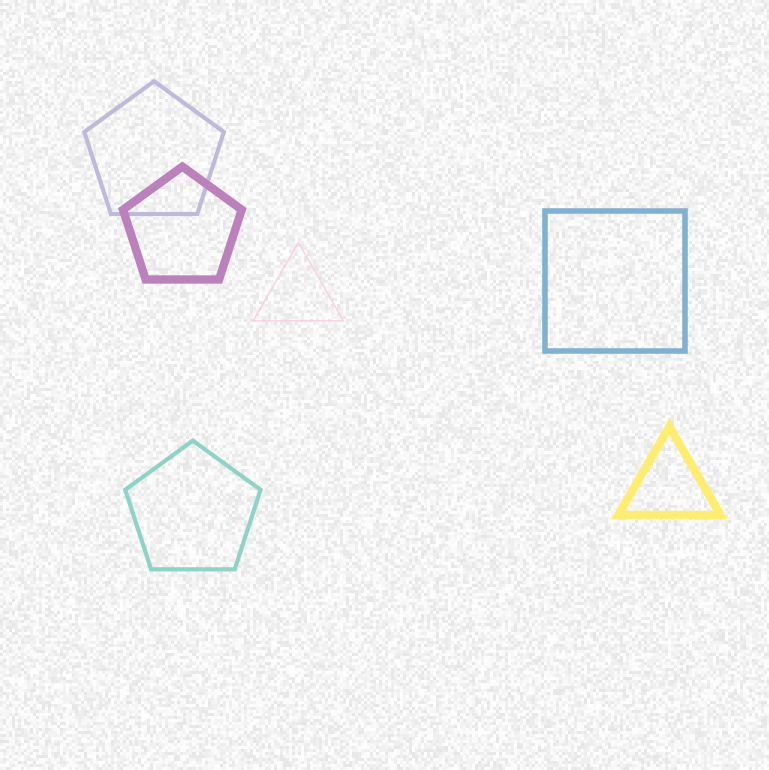[{"shape": "pentagon", "thickness": 1.5, "radius": 0.46, "center": [0.25, 0.335]}, {"shape": "pentagon", "thickness": 1.5, "radius": 0.48, "center": [0.2, 0.799]}, {"shape": "square", "thickness": 2, "radius": 0.46, "center": [0.798, 0.635]}, {"shape": "triangle", "thickness": 0.5, "radius": 0.34, "center": [0.387, 0.617]}, {"shape": "pentagon", "thickness": 3, "radius": 0.41, "center": [0.237, 0.703]}, {"shape": "triangle", "thickness": 3, "radius": 0.38, "center": [0.869, 0.37]}]